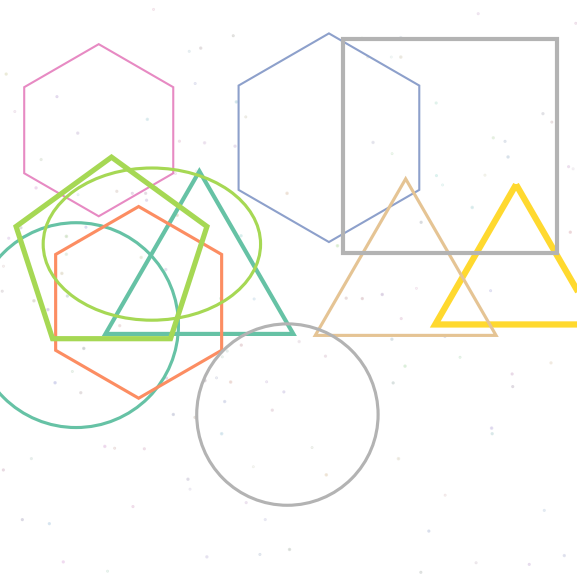[{"shape": "circle", "thickness": 1.5, "radius": 0.89, "center": [0.132, 0.436]}, {"shape": "triangle", "thickness": 2, "radius": 0.94, "center": [0.345, 0.515]}, {"shape": "hexagon", "thickness": 1.5, "radius": 0.83, "center": [0.24, 0.476]}, {"shape": "hexagon", "thickness": 1, "radius": 0.9, "center": [0.57, 0.761]}, {"shape": "hexagon", "thickness": 1, "radius": 0.75, "center": [0.171, 0.774]}, {"shape": "oval", "thickness": 1.5, "radius": 0.94, "center": [0.263, 0.576]}, {"shape": "pentagon", "thickness": 2.5, "radius": 0.87, "center": [0.193, 0.553]}, {"shape": "triangle", "thickness": 3, "radius": 0.81, "center": [0.894, 0.518]}, {"shape": "triangle", "thickness": 1.5, "radius": 0.9, "center": [0.702, 0.509]}, {"shape": "circle", "thickness": 1.5, "radius": 0.79, "center": [0.498, 0.281]}, {"shape": "square", "thickness": 2, "radius": 0.93, "center": [0.778, 0.746]}]